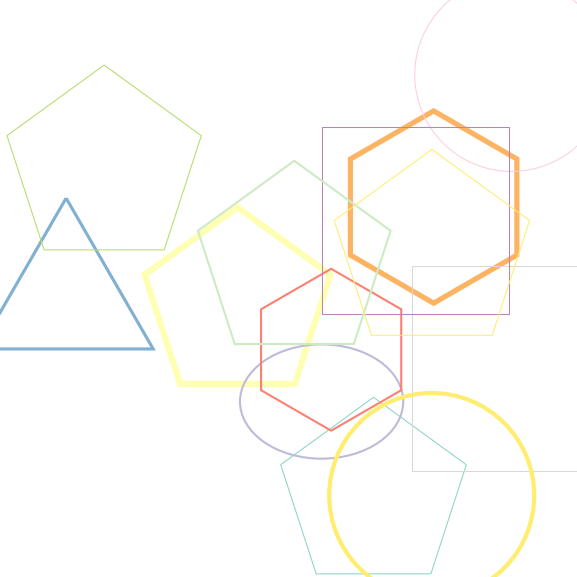[{"shape": "pentagon", "thickness": 0.5, "radius": 0.84, "center": [0.647, 0.142]}, {"shape": "pentagon", "thickness": 3, "radius": 0.84, "center": [0.411, 0.471]}, {"shape": "oval", "thickness": 1, "radius": 0.71, "center": [0.557, 0.304]}, {"shape": "hexagon", "thickness": 1, "radius": 0.7, "center": [0.573, 0.394]}, {"shape": "triangle", "thickness": 1.5, "radius": 0.87, "center": [0.114, 0.482]}, {"shape": "hexagon", "thickness": 2.5, "radius": 0.83, "center": [0.751, 0.641]}, {"shape": "pentagon", "thickness": 0.5, "radius": 0.88, "center": [0.18, 0.71]}, {"shape": "circle", "thickness": 0.5, "radius": 0.84, "center": [0.886, 0.87]}, {"shape": "square", "thickness": 0.5, "radius": 0.89, "center": [0.892, 0.361]}, {"shape": "square", "thickness": 0.5, "radius": 0.81, "center": [0.719, 0.617]}, {"shape": "pentagon", "thickness": 1, "radius": 0.88, "center": [0.51, 0.545]}, {"shape": "pentagon", "thickness": 0.5, "radius": 0.89, "center": [0.748, 0.562]}, {"shape": "circle", "thickness": 2, "radius": 0.89, "center": [0.748, 0.141]}]